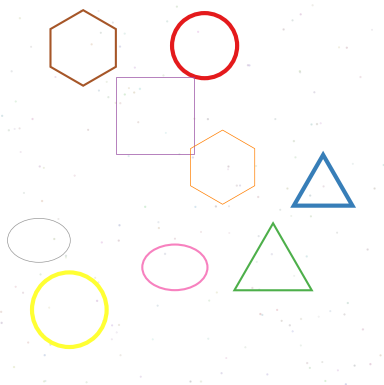[{"shape": "circle", "thickness": 3, "radius": 0.42, "center": [0.531, 0.881]}, {"shape": "triangle", "thickness": 3, "radius": 0.44, "center": [0.839, 0.51]}, {"shape": "triangle", "thickness": 1.5, "radius": 0.58, "center": [0.709, 0.304]}, {"shape": "square", "thickness": 0.5, "radius": 0.5, "center": [0.403, 0.7]}, {"shape": "hexagon", "thickness": 0.5, "radius": 0.48, "center": [0.578, 0.566]}, {"shape": "circle", "thickness": 3, "radius": 0.48, "center": [0.18, 0.196]}, {"shape": "hexagon", "thickness": 1.5, "radius": 0.49, "center": [0.216, 0.876]}, {"shape": "oval", "thickness": 1.5, "radius": 0.42, "center": [0.454, 0.306]}, {"shape": "oval", "thickness": 0.5, "radius": 0.41, "center": [0.101, 0.376]}]